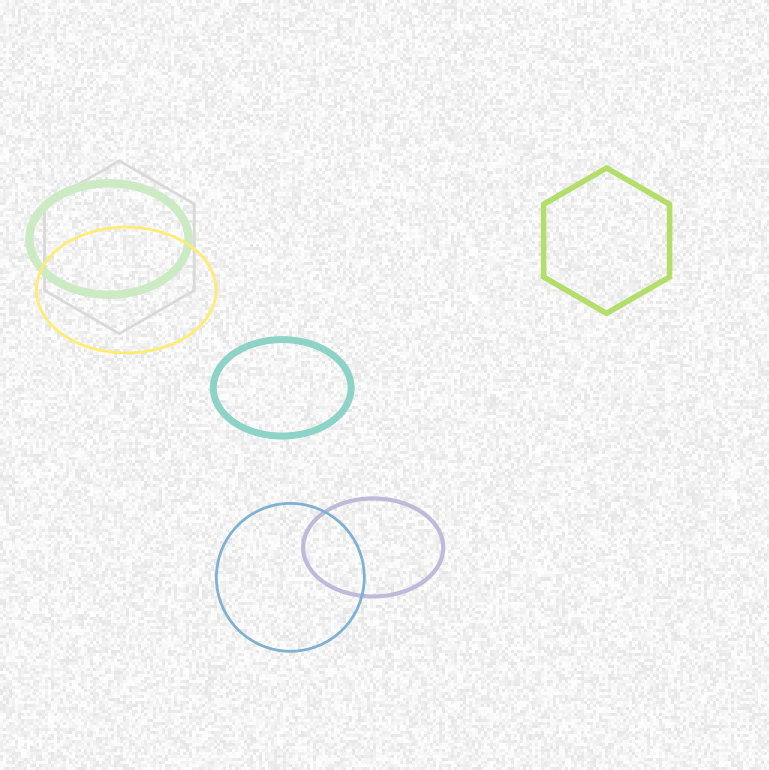[{"shape": "oval", "thickness": 2.5, "radius": 0.45, "center": [0.367, 0.496]}, {"shape": "oval", "thickness": 1.5, "radius": 0.45, "center": [0.485, 0.289]}, {"shape": "circle", "thickness": 1, "radius": 0.48, "center": [0.377, 0.25]}, {"shape": "hexagon", "thickness": 2, "radius": 0.47, "center": [0.788, 0.687]}, {"shape": "hexagon", "thickness": 1, "radius": 0.56, "center": [0.155, 0.679]}, {"shape": "oval", "thickness": 3, "radius": 0.52, "center": [0.142, 0.69]}, {"shape": "oval", "thickness": 1, "radius": 0.58, "center": [0.164, 0.623]}]